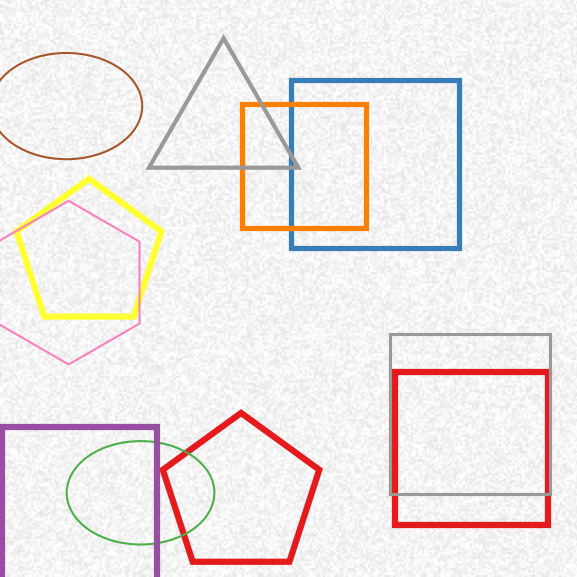[{"shape": "pentagon", "thickness": 3, "radius": 0.71, "center": [0.417, 0.142]}, {"shape": "square", "thickness": 3, "radius": 0.66, "center": [0.816, 0.222]}, {"shape": "square", "thickness": 2.5, "radius": 0.73, "center": [0.65, 0.715]}, {"shape": "oval", "thickness": 1, "radius": 0.64, "center": [0.243, 0.146]}, {"shape": "square", "thickness": 3, "radius": 0.67, "center": [0.138, 0.126]}, {"shape": "square", "thickness": 2.5, "radius": 0.54, "center": [0.527, 0.712]}, {"shape": "pentagon", "thickness": 3, "radius": 0.66, "center": [0.154, 0.558]}, {"shape": "oval", "thickness": 1, "radius": 0.66, "center": [0.115, 0.815]}, {"shape": "hexagon", "thickness": 1, "radius": 0.71, "center": [0.119, 0.51]}, {"shape": "triangle", "thickness": 2, "radius": 0.75, "center": [0.387, 0.783]}, {"shape": "square", "thickness": 1.5, "radius": 0.69, "center": [0.815, 0.282]}]